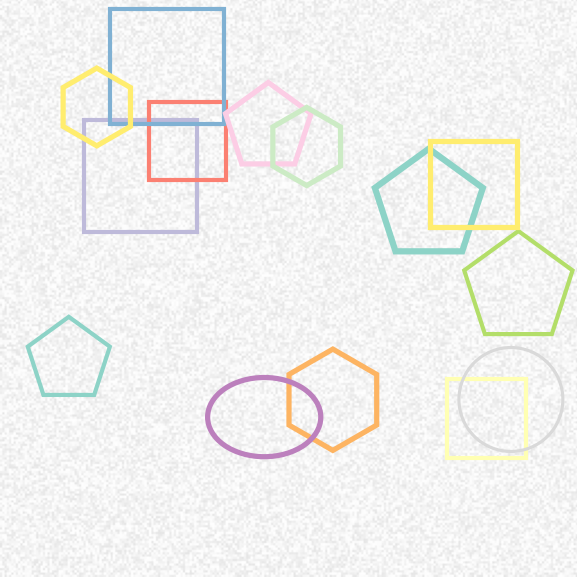[{"shape": "pentagon", "thickness": 2, "radius": 0.37, "center": [0.119, 0.376]}, {"shape": "pentagon", "thickness": 3, "radius": 0.49, "center": [0.743, 0.643]}, {"shape": "square", "thickness": 2, "radius": 0.34, "center": [0.843, 0.275]}, {"shape": "square", "thickness": 2, "radius": 0.49, "center": [0.243, 0.694]}, {"shape": "square", "thickness": 2, "radius": 0.33, "center": [0.325, 0.755]}, {"shape": "square", "thickness": 2, "radius": 0.5, "center": [0.289, 0.884]}, {"shape": "hexagon", "thickness": 2.5, "radius": 0.44, "center": [0.576, 0.307]}, {"shape": "pentagon", "thickness": 2, "radius": 0.49, "center": [0.898, 0.5]}, {"shape": "pentagon", "thickness": 2.5, "radius": 0.39, "center": [0.465, 0.778]}, {"shape": "circle", "thickness": 1.5, "radius": 0.45, "center": [0.885, 0.307]}, {"shape": "oval", "thickness": 2.5, "radius": 0.49, "center": [0.457, 0.277]}, {"shape": "hexagon", "thickness": 2.5, "radius": 0.34, "center": [0.531, 0.746]}, {"shape": "square", "thickness": 2.5, "radius": 0.38, "center": [0.82, 0.68]}, {"shape": "hexagon", "thickness": 2.5, "radius": 0.34, "center": [0.168, 0.814]}]